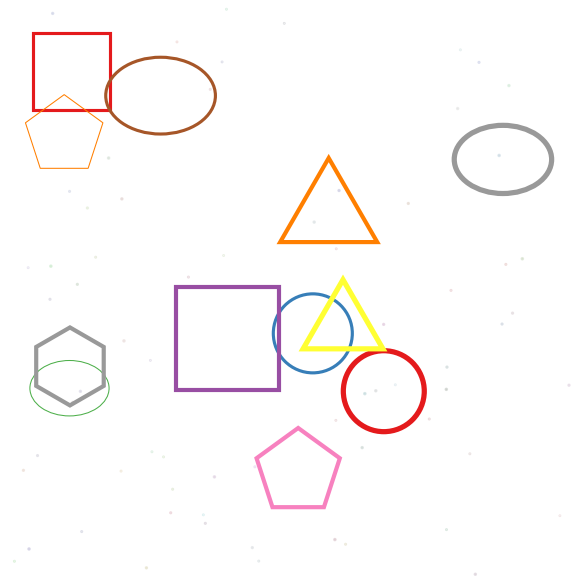[{"shape": "circle", "thickness": 2.5, "radius": 0.35, "center": [0.665, 0.322]}, {"shape": "square", "thickness": 1.5, "radius": 0.34, "center": [0.124, 0.875]}, {"shape": "circle", "thickness": 1.5, "radius": 0.34, "center": [0.542, 0.422]}, {"shape": "oval", "thickness": 0.5, "radius": 0.34, "center": [0.12, 0.327]}, {"shape": "square", "thickness": 2, "radius": 0.45, "center": [0.395, 0.413]}, {"shape": "triangle", "thickness": 2, "radius": 0.49, "center": [0.569, 0.628]}, {"shape": "pentagon", "thickness": 0.5, "radius": 0.35, "center": [0.111, 0.765]}, {"shape": "triangle", "thickness": 2.5, "radius": 0.4, "center": [0.594, 0.435]}, {"shape": "oval", "thickness": 1.5, "radius": 0.47, "center": [0.278, 0.834]}, {"shape": "pentagon", "thickness": 2, "radius": 0.38, "center": [0.516, 0.182]}, {"shape": "hexagon", "thickness": 2, "radius": 0.34, "center": [0.121, 0.365]}, {"shape": "oval", "thickness": 2.5, "radius": 0.42, "center": [0.871, 0.723]}]